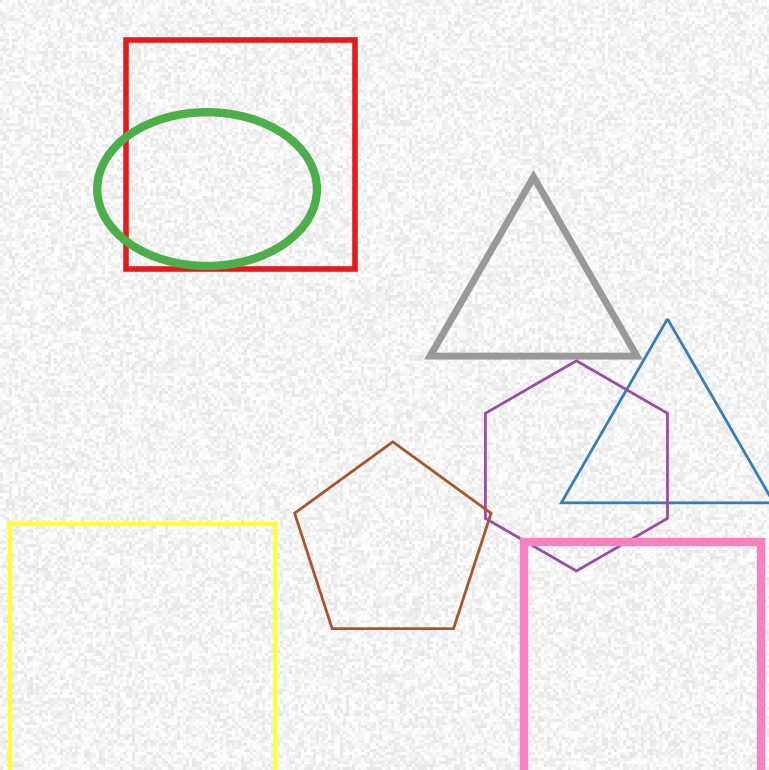[{"shape": "square", "thickness": 2, "radius": 0.74, "center": [0.313, 0.799]}, {"shape": "triangle", "thickness": 1, "radius": 0.8, "center": [0.867, 0.427]}, {"shape": "oval", "thickness": 3, "radius": 0.71, "center": [0.269, 0.754]}, {"shape": "hexagon", "thickness": 1, "radius": 0.68, "center": [0.749, 0.395]}, {"shape": "square", "thickness": 1.5, "radius": 0.86, "center": [0.185, 0.148]}, {"shape": "pentagon", "thickness": 1, "radius": 0.67, "center": [0.51, 0.292]}, {"shape": "square", "thickness": 3, "radius": 0.77, "center": [0.835, 0.142]}, {"shape": "triangle", "thickness": 2.5, "radius": 0.78, "center": [0.693, 0.615]}]